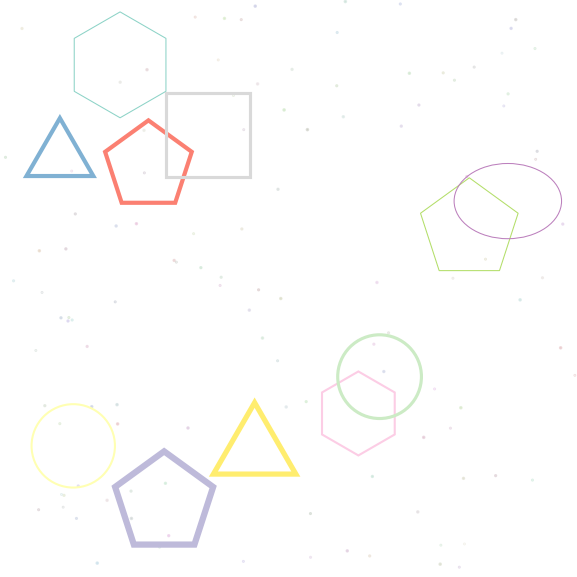[{"shape": "hexagon", "thickness": 0.5, "radius": 0.46, "center": [0.208, 0.887]}, {"shape": "circle", "thickness": 1, "radius": 0.36, "center": [0.127, 0.227]}, {"shape": "pentagon", "thickness": 3, "radius": 0.45, "center": [0.284, 0.128]}, {"shape": "pentagon", "thickness": 2, "radius": 0.39, "center": [0.257, 0.712]}, {"shape": "triangle", "thickness": 2, "radius": 0.33, "center": [0.104, 0.728]}, {"shape": "pentagon", "thickness": 0.5, "radius": 0.44, "center": [0.813, 0.602]}, {"shape": "hexagon", "thickness": 1, "radius": 0.36, "center": [0.621, 0.283]}, {"shape": "square", "thickness": 1.5, "radius": 0.36, "center": [0.36, 0.765]}, {"shape": "oval", "thickness": 0.5, "radius": 0.47, "center": [0.879, 0.651]}, {"shape": "circle", "thickness": 1.5, "radius": 0.36, "center": [0.657, 0.347]}, {"shape": "triangle", "thickness": 2.5, "radius": 0.41, "center": [0.441, 0.219]}]